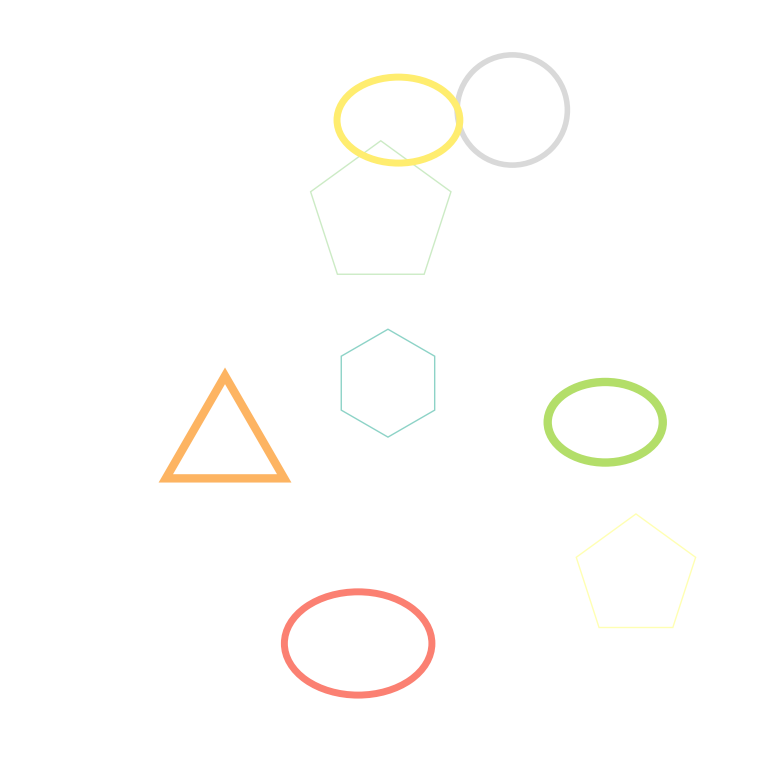[{"shape": "hexagon", "thickness": 0.5, "radius": 0.35, "center": [0.504, 0.502]}, {"shape": "pentagon", "thickness": 0.5, "radius": 0.41, "center": [0.826, 0.251]}, {"shape": "oval", "thickness": 2.5, "radius": 0.48, "center": [0.465, 0.164]}, {"shape": "triangle", "thickness": 3, "radius": 0.44, "center": [0.292, 0.423]}, {"shape": "oval", "thickness": 3, "radius": 0.37, "center": [0.786, 0.452]}, {"shape": "circle", "thickness": 2, "radius": 0.36, "center": [0.665, 0.857]}, {"shape": "pentagon", "thickness": 0.5, "radius": 0.48, "center": [0.495, 0.721]}, {"shape": "oval", "thickness": 2.5, "radius": 0.4, "center": [0.517, 0.844]}]